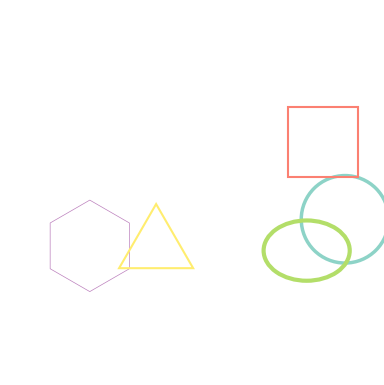[{"shape": "circle", "thickness": 2.5, "radius": 0.57, "center": [0.896, 0.43]}, {"shape": "square", "thickness": 1.5, "radius": 0.45, "center": [0.84, 0.632]}, {"shape": "oval", "thickness": 3, "radius": 0.56, "center": [0.797, 0.349]}, {"shape": "hexagon", "thickness": 0.5, "radius": 0.59, "center": [0.233, 0.361]}, {"shape": "triangle", "thickness": 1.5, "radius": 0.56, "center": [0.405, 0.359]}]